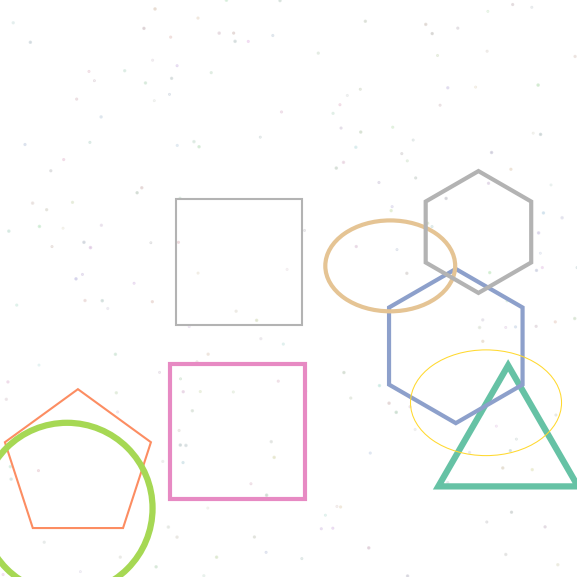[{"shape": "triangle", "thickness": 3, "radius": 0.7, "center": [0.88, 0.227]}, {"shape": "pentagon", "thickness": 1, "radius": 0.66, "center": [0.135, 0.192]}, {"shape": "hexagon", "thickness": 2, "radius": 0.67, "center": [0.789, 0.4]}, {"shape": "square", "thickness": 2, "radius": 0.58, "center": [0.411, 0.252]}, {"shape": "circle", "thickness": 3, "radius": 0.74, "center": [0.116, 0.119]}, {"shape": "oval", "thickness": 0.5, "radius": 0.65, "center": [0.842, 0.302]}, {"shape": "oval", "thickness": 2, "radius": 0.56, "center": [0.676, 0.539]}, {"shape": "hexagon", "thickness": 2, "radius": 0.53, "center": [0.828, 0.597]}, {"shape": "square", "thickness": 1, "radius": 0.55, "center": [0.414, 0.546]}]